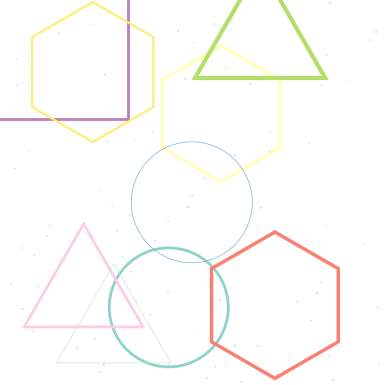[{"shape": "circle", "thickness": 2, "radius": 0.77, "center": [0.438, 0.202]}, {"shape": "hexagon", "thickness": 2, "radius": 0.88, "center": [0.574, 0.704]}, {"shape": "hexagon", "thickness": 2.5, "radius": 0.95, "center": [0.714, 0.207]}, {"shape": "circle", "thickness": 0.5, "radius": 0.79, "center": [0.498, 0.475]}, {"shape": "triangle", "thickness": 3, "radius": 0.98, "center": [0.676, 0.895]}, {"shape": "triangle", "thickness": 2, "radius": 0.89, "center": [0.217, 0.24]}, {"shape": "square", "thickness": 2, "radius": 0.93, "center": [0.145, 0.877]}, {"shape": "triangle", "thickness": 0.5, "radius": 0.86, "center": [0.295, 0.143]}, {"shape": "hexagon", "thickness": 1.5, "radius": 0.91, "center": [0.241, 0.813]}]